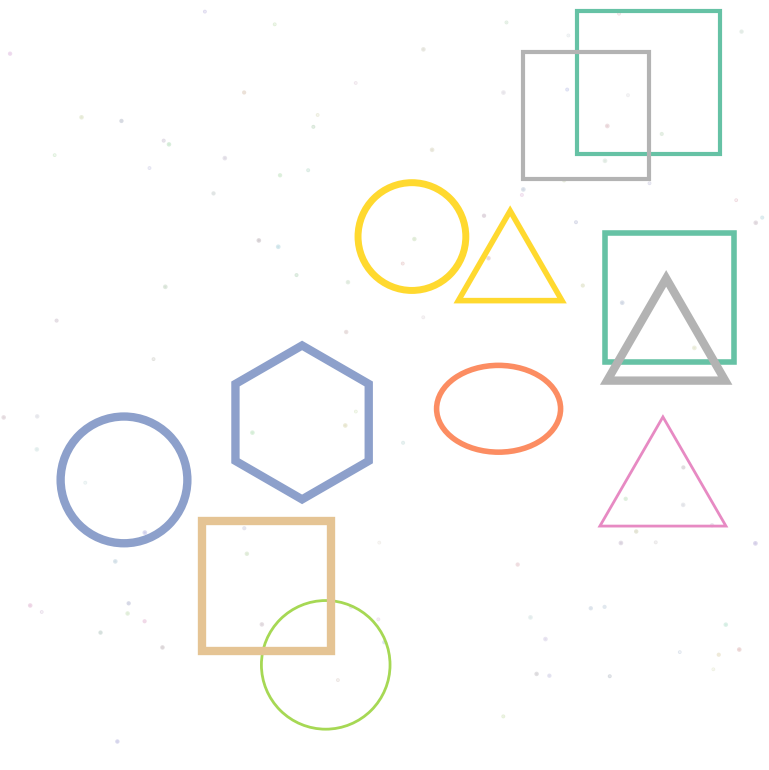[{"shape": "square", "thickness": 1.5, "radius": 0.46, "center": [0.842, 0.893]}, {"shape": "square", "thickness": 2, "radius": 0.42, "center": [0.87, 0.614]}, {"shape": "oval", "thickness": 2, "radius": 0.4, "center": [0.648, 0.469]}, {"shape": "circle", "thickness": 3, "radius": 0.41, "center": [0.161, 0.377]}, {"shape": "hexagon", "thickness": 3, "radius": 0.5, "center": [0.392, 0.451]}, {"shape": "triangle", "thickness": 1, "radius": 0.47, "center": [0.861, 0.364]}, {"shape": "circle", "thickness": 1, "radius": 0.42, "center": [0.423, 0.137]}, {"shape": "circle", "thickness": 2.5, "radius": 0.35, "center": [0.535, 0.693]}, {"shape": "triangle", "thickness": 2, "radius": 0.39, "center": [0.663, 0.648]}, {"shape": "square", "thickness": 3, "radius": 0.42, "center": [0.346, 0.239]}, {"shape": "triangle", "thickness": 3, "radius": 0.44, "center": [0.865, 0.55]}, {"shape": "square", "thickness": 1.5, "radius": 0.41, "center": [0.761, 0.85]}]